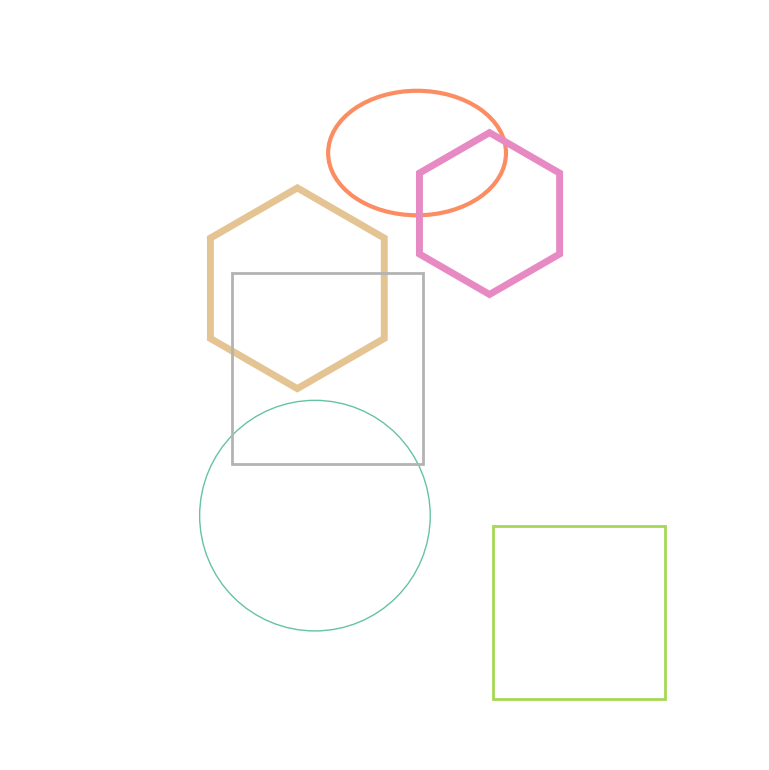[{"shape": "circle", "thickness": 0.5, "radius": 0.75, "center": [0.409, 0.33]}, {"shape": "oval", "thickness": 1.5, "radius": 0.58, "center": [0.542, 0.801]}, {"shape": "hexagon", "thickness": 2.5, "radius": 0.53, "center": [0.636, 0.723]}, {"shape": "square", "thickness": 1, "radius": 0.56, "center": [0.752, 0.205]}, {"shape": "hexagon", "thickness": 2.5, "radius": 0.65, "center": [0.386, 0.626]}, {"shape": "square", "thickness": 1, "radius": 0.62, "center": [0.425, 0.521]}]